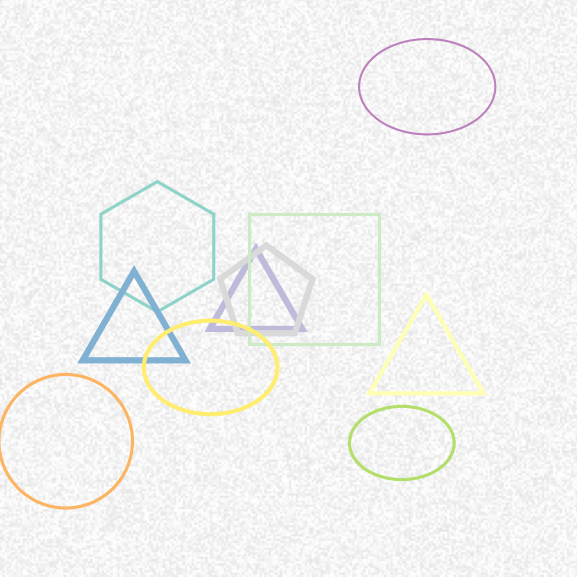[{"shape": "hexagon", "thickness": 1.5, "radius": 0.56, "center": [0.272, 0.572]}, {"shape": "triangle", "thickness": 2, "radius": 0.57, "center": [0.738, 0.375]}, {"shape": "triangle", "thickness": 3, "radius": 0.46, "center": [0.443, 0.476]}, {"shape": "triangle", "thickness": 3, "radius": 0.51, "center": [0.232, 0.427]}, {"shape": "circle", "thickness": 1.5, "radius": 0.58, "center": [0.114, 0.235]}, {"shape": "oval", "thickness": 1.5, "radius": 0.45, "center": [0.696, 0.232]}, {"shape": "pentagon", "thickness": 3, "radius": 0.42, "center": [0.461, 0.49]}, {"shape": "oval", "thickness": 1, "radius": 0.59, "center": [0.74, 0.849]}, {"shape": "square", "thickness": 1.5, "radius": 0.56, "center": [0.544, 0.515]}, {"shape": "oval", "thickness": 2, "radius": 0.58, "center": [0.365, 0.363]}]